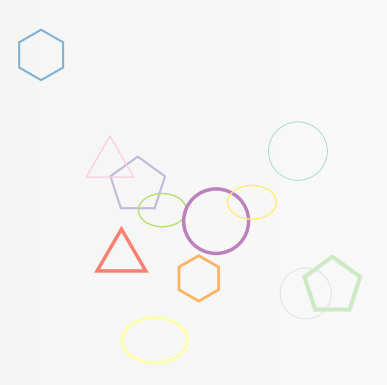[{"shape": "circle", "thickness": 0.5, "radius": 0.38, "center": [0.769, 0.607]}, {"shape": "oval", "thickness": 2.5, "radius": 0.42, "center": [0.399, 0.116]}, {"shape": "pentagon", "thickness": 1.5, "radius": 0.37, "center": [0.355, 0.519]}, {"shape": "triangle", "thickness": 2.5, "radius": 0.36, "center": [0.313, 0.333]}, {"shape": "hexagon", "thickness": 1.5, "radius": 0.33, "center": [0.106, 0.857]}, {"shape": "hexagon", "thickness": 2, "radius": 0.29, "center": [0.513, 0.277]}, {"shape": "oval", "thickness": 1, "radius": 0.31, "center": [0.419, 0.454]}, {"shape": "triangle", "thickness": 1, "radius": 0.35, "center": [0.284, 0.575]}, {"shape": "circle", "thickness": 0.5, "radius": 0.33, "center": [0.789, 0.238]}, {"shape": "circle", "thickness": 2.5, "radius": 0.42, "center": [0.558, 0.426]}, {"shape": "pentagon", "thickness": 3, "radius": 0.38, "center": [0.858, 0.257]}, {"shape": "oval", "thickness": 1, "radius": 0.31, "center": [0.65, 0.475]}]